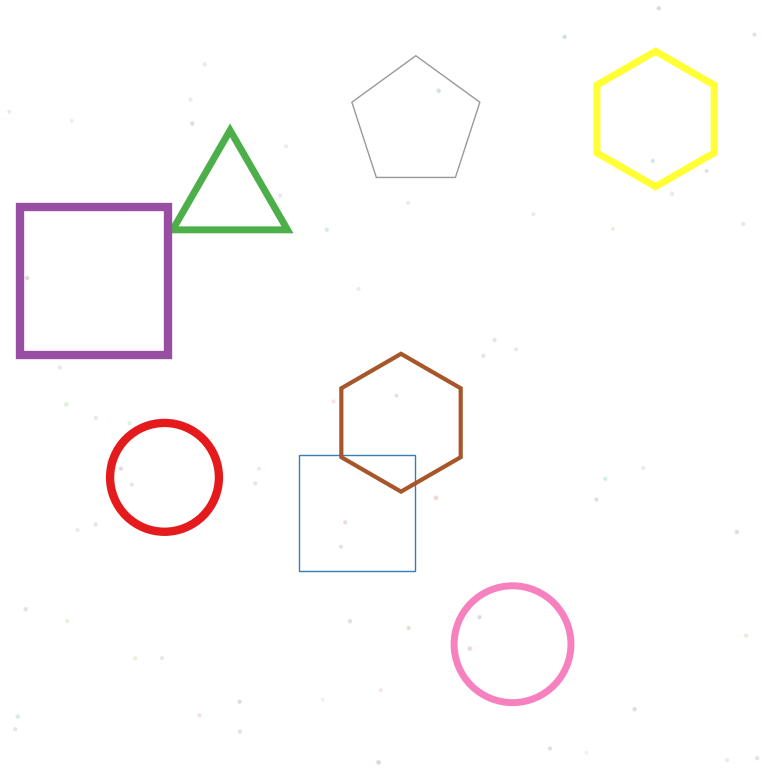[{"shape": "circle", "thickness": 3, "radius": 0.35, "center": [0.214, 0.38]}, {"shape": "square", "thickness": 0.5, "radius": 0.38, "center": [0.464, 0.334]}, {"shape": "triangle", "thickness": 2.5, "radius": 0.43, "center": [0.299, 0.745]}, {"shape": "square", "thickness": 3, "radius": 0.48, "center": [0.122, 0.635]}, {"shape": "hexagon", "thickness": 2.5, "radius": 0.44, "center": [0.851, 0.846]}, {"shape": "hexagon", "thickness": 1.5, "radius": 0.45, "center": [0.521, 0.451]}, {"shape": "circle", "thickness": 2.5, "radius": 0.38, "center": [0.666, 0.163]}, {"shape": "pentagon", "thickness": 0.5, "radius": 0.44, "center": [0.54, 0.84]}]